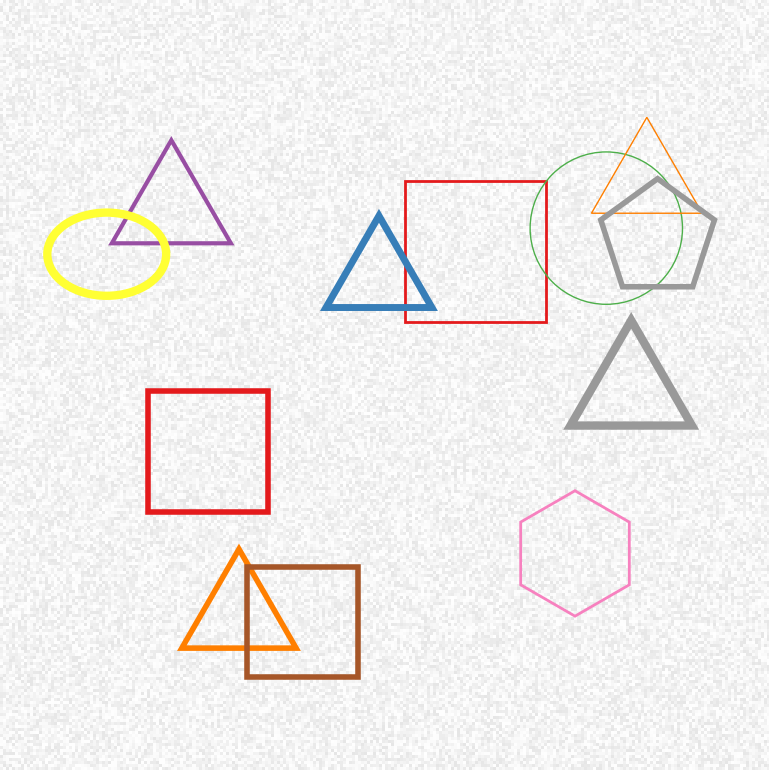[{"shape": "square", "thickness": 1, "radius": 0.46, "center": [0.618, 0.673]}, {"shape": "square", "thickness": 2, "radius": 0.39, "center": [0.27, 0.414]}, {"shape": "triangle", "thickness": 2.5, "radius": 0.4, "center": [0.492, 0.64]}, {"shape": "circle", "thickness": 0.5, "radius": 0.49, "center": [0.787, 0.704]}, {"shape": "triangle", "thickness": 1.5, "radius": 0.45, "center": [0.223, 0.729]}, {"shape": "triangle", "thickness": 2, "radius": 0.43, "center": [0.31, 0.201]}, {"shape": "triangle", "thickness": 0.5, "radius": 0.42, "center": [0.84, 0.765]}, {"shape": "oval", "thickness": 3, "radius": 0.39, "center": [0.139, 0.67]}, {"shape": "square", "thickness": 2, "radius": 0.36, "center": [0.393, 0.193]}, {"shape": "hexagon", "thickness": 1, "radius": 0.41, "center": [0.747, 0.281]}, {"shape": "triangle", "thickness": 3, "radius": 0.46, "center": [0.82, 0.493]}, {"shape": "pentagon", "thickness": 2, "radius": 0.39, "center": [0.854, 0.69]}]